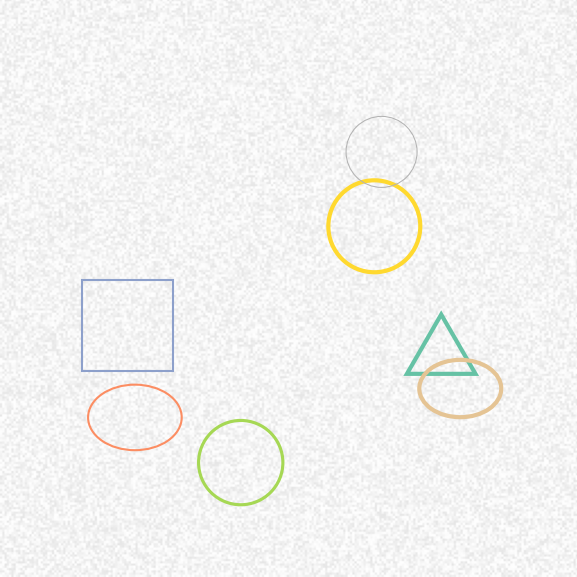[{"shape": "triangle", "thickness": 2, "radius": 0.34, "center": [0.764, 0.386]}, {"shape": "oval", "thickness": 1, "radius": 0.41, "center": [0.234, 0.276]}, {"shape": "square", "thickness": 1, "radius": 0.39, "center": [0.221, 0.435]}, {"shape": "circle", "thickness": 1.5, "radius": 0.36, "center": [0.417, 0.198]}, {"shape": "circle", "thickness": 2, "radius": 0.4, "center": [0.648, 0.607]}, {"shape": "oval", "thickness": 2, "radius": 0.35, "center": [0.797, 0.326]}, {"shape": "circle", "thickness": 0.5, "radius": 0.31, "center": [0.661, 0.736]}]